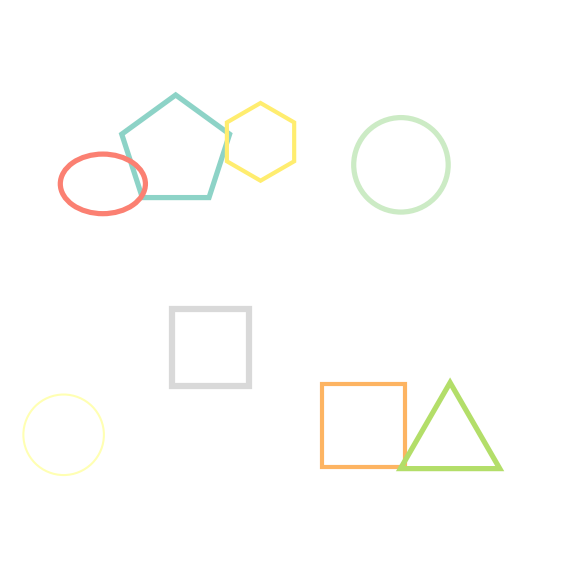[{"shape": "pentagon", "thickness": 2.5, "radius": 0.49, "center": [0.304, 0.736]}, {"shape": "circle", "thickness": 1, "radius": 0.35, "center": [0.11, 0.246]}, {"shape": "oval", "thickness": 2.5, "radius": 0.37, "center": [0.178, 0.681]}, {"shape": "square", "thickness": 2, "radius": 0.36, "center": [0.63, 0.262]}, {"shape": "triangle", "thickness": 2.5, "radius": 0.5, "center": [0.779, 0.237]}, {"shape": "square", "thickness": 3, "radius": 0.33, "center": [0.364, 0.398]}, {"shape": "circle", "thickness": 2.5, "radius": 0.41, "center": [0.694, 0.714]}, {"shape": "hexagon", "thickness": 2, "radius": 0.34, "center": [0.451, 0.753]}]